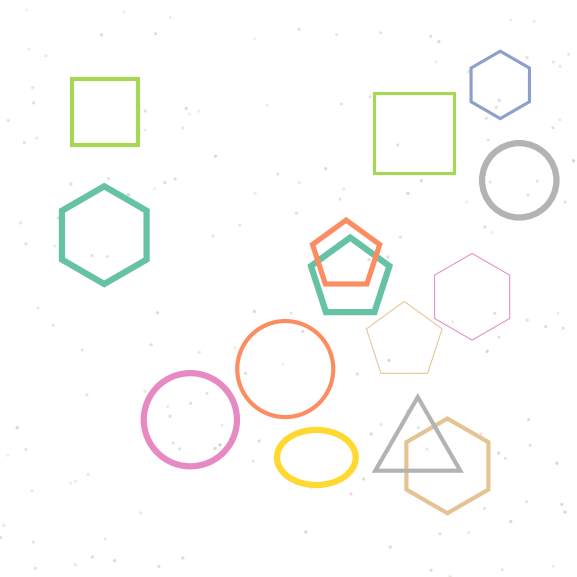[{"shape": "hexagon", "thickness": 3, "radius": 0.42, "center": [0.181, 0.592]}, {"shape": "pentagon", "thickness": 3, "radius": 0.36, "center": [0.606, 0.516]}, {"shape": "circle", "thickness": 2, "radius": 0.42, "center": [0.494, 0.36]}, {"shape": "pentagon", "thickness": 2.5, "radius": 0.31, "center": [0.599, 0.557]}, {"shape": "hexagon", "thickness": 1.5, "radius": 0.29, "center": [0.866, 0.852]}, {"shape": "circle", "thickness": 3, "radius": 0.4, "center": [0.33, 0.272]}, {"shape": "hexagon", "thickness": 0.5, "radius": 0.38, "center": [0.818, 0.485]}, {"shape": "square", "thickness": 2, "radius": 0.29, "center": [0.182, 0.805]}, {"shape": "square", "thickness": 1.5, "radius": 0.35, "center": [0.717, 0.768]}, {"shape": "oval", "thickness": 3, "radius": 0.34, "center": [0.548, 0.207]}, {"shape": "hexagon", "thickness": 2, "radius": 0.41, "center": [0.775, 0.192]}, {"shape": "pentagon", "thickness": 0.5, "radius": 0.34, "center": [0.7, 0.408]}, {"shape": "circle", "thickness": 3, "radius": 0.32, "center": [0.899, 0.687]}, {"shape": "triangle", "thickness": 2, "radius": 0.42, "center": [0.723, 0.227]}]